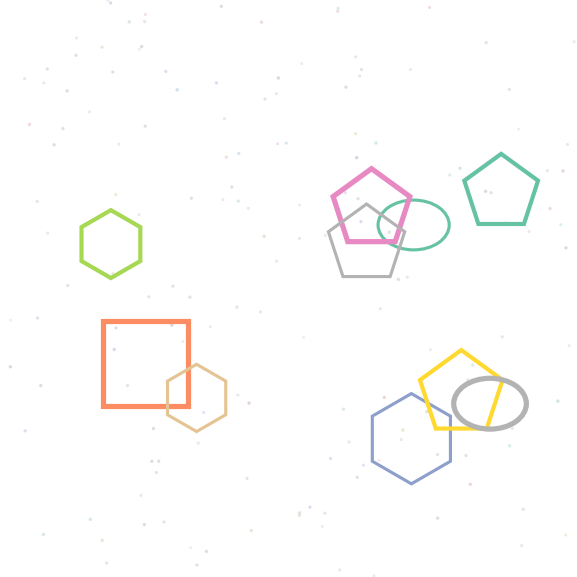[{"shape": "oval", "thickness": 1.5, "radius": 0.31, "center": [0.716, 0.61]}, {"shape": "pentagon", "thickness": 2, "radius": 0.34, "center": [0.868, 0.666]}, {"shape": "square", "thickness": 2.5, "radius": 0.37, "center": [0.251, 0.369]}, {"shape": "hexagon", "thickness": 1.5, "radius": 0.39, "center": [0.712, 0.239]}, {"shape": "pentagon", "thickness": 2.5, "radius": 0.35, "center": [0.643, 0.637]}, {"shape": "hexagon", "thickness": 2, "radius": 0.29, "center": [0.192, 0.576]}, {"shape": "pentagon", "thickness": 2, "radius": 0.38, "center": [0.799, 0.318]}, {"shape": "hexagon", "thickness": 1.5, "radius": 0.29, "center": [0.34, 0.31]}, {"shape": "oval", "thickness": 2.5, "radius": 0.31, "center": [0.849, 0.3]}, {"shape": "pentagon", "thickness": 1.5, "radius": 0.35, "center": [0.635, 0.576]}]